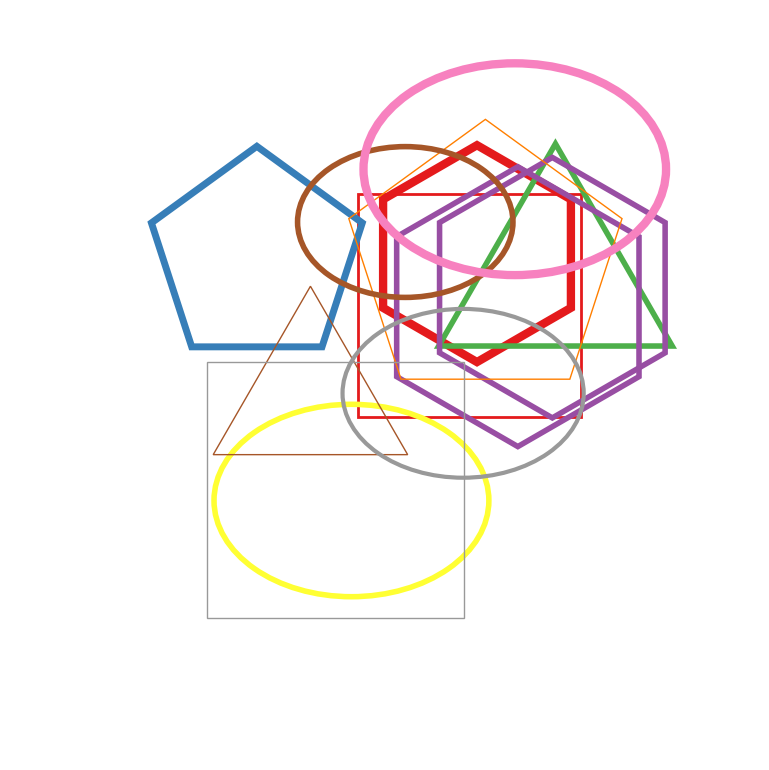[{"shape": "hexagon", "thickness": 3, "radius": 0.7, "center": [0.619, 0.671]}, {"shape": "square", "thickness": 1, "radius": 0.72, "center": [0.61, 0.603]}, {"shape": "pentagon", "thickness": 2.5, "radius": 0.72, "center": [0.334, 0.666]}, {"shape": "triangle", "thickness": 2, "radius": 0.88, "center": [0.721, 0.638]}, {"shape": "hexagon", "thickness": 2, "radius": 0.85, "center": [0.717, 0.626]}, {"shape": "hexagon", "thickness": 2, "radius": 0.91, "center": [0.673, 0.602]}, {"shape": "pentagon", "thickness": 0.5, "radius": 0.93, "center": [0.63, 0.658]}, {"shape": "oval", "thickness": 2, "radius": 0.89, "center": [0.456, 0.35]}, {"shape": "oval", "thickness": 2, "radius": 0.7, "center": [0.526, 0.712]}, {"shape": "triangle", "thickness": 0.5, "radius": 0.73, "center": [0.403, 0.482]}, {"shape": "oval", "thickness": 3, "radius": 0.98, "center": [0.669, 0.78]}, {"shape": "oval", "thickness": 1.5, "radius": 0.78, "center": [0.601, 0.489]}, {"shape": "square", "thickness": 0.5, "radius": 0.83, "center": [0.436, 0.363]}]